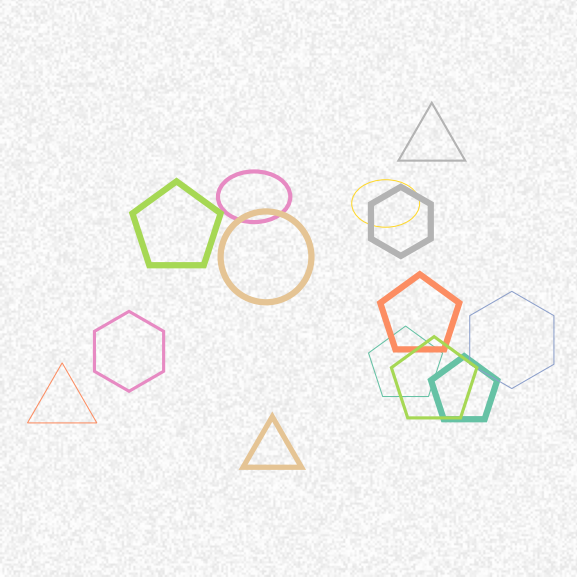[{"shape": "pentagon", "thickness": 0.5, "radius": 0.34, "center": [0.702, 0.367]}, {"shape": "pentagon", "thickness": 3, "radius": 0.3, "center": [0.804, 0.322]}, {"shape": "triangle", "thickness": 0.5, "radius": 0.35, "center": [0.108, 0.301]}, {"shape": "pentagon", "thickness": 3, "radius": 0.36, "center": [0.727, 0.452]}, {"shape": "hexagon", "thickness": 0.5, "radius": 0.42, "center": [0.886, 0.41]}, {"shape": "oval", "thickness": 2, "radius": 0.31, "center": [0.44, 0.658]}, {"shape": "hexagon", "thickness": 1.5, "radius": 0.35, "center": [0.223, 0.391]}, {"shape": "pentagon", "thickness": 3, "radius": 0.4, "center": [0.306, 0.605]}, {"shape": "pentagon", "thickness": 1.5, "radius": 0.39, "center": [0.752, 0.338]}, {"shape": "oval", "thickness": 0.5, "radius": 0.29, "center": [0.668, 0.647]}, {"shape": "triangle", "thickness": 2.5, "radius": 0.29, "center": [0.471, 0.219]}, {"shape": "circle", "thickness": 3, "radius": 0.39, "center": [0.461, 0.554]}, {"shape": "triangle", "thickness": 1, "radius": 0.33, "center": [0.748, 0.754]}, {"shape": "hexagon", "thickness": 3, "radius": 0.3, "center": [0.694, 0.616]}]